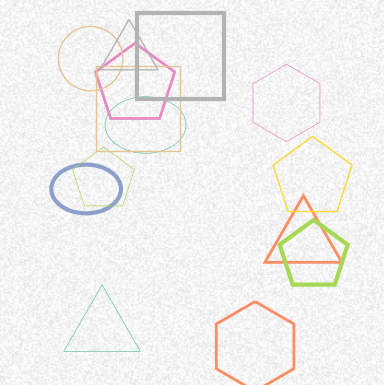[{"shape": "triangle", "thickness": 0.5, "radius": 0.58, "center": [0.265, 0.145]}, {"shape": "oval", "thickness": 0.5, "radius": 0.52, "center": [0.378, 0.675]}, {"shape": "hexagon", "thickness": 2, "radius": 0.58, "center": [0.663, 0.1]}, {"shape": "triangle", "thickness": 2, "radius": 0.58, "center": [0.788, 0.376]}, {"shape": "oval", "thickness": 3, "radius": 0.45, "center": [0.224, 0.509]}, {"shape": "hexagon", "thickness": 0.5, "radius": 0.5, "center": [0.744, 0.733]}, {"shape": "pentagon", "thickness": 2, "radius": 0.54, "center": [0.351, 0.78]}, {"shape": "pentagon", "thickness": 0.5, "radius": 0.42, "center": [0.269, 0.534]}, {"shape": "pentagon", "thickness": 3, "radius": 0.46, "center": [0.815, 0.336]}, {"shape": "pentagon", "thickness": 1, "radius": 0.54, "center": [0.812, 0.538]}, {"shape": "square", "thickness": 1, "radius": 0.55, "center": [0.358, 0.719]}, {"shape": "circle", "thickness": 1, "radius": 0.42, "center": [0.235, 0.848]}, {"shape": "triangle", "thickness": 1, "radius": 0.43, "center": [0.335, 0.862]}, {"shape": "square", "thickness": 3, "radius": 0.56, "center": [0.469, 0.854]}]